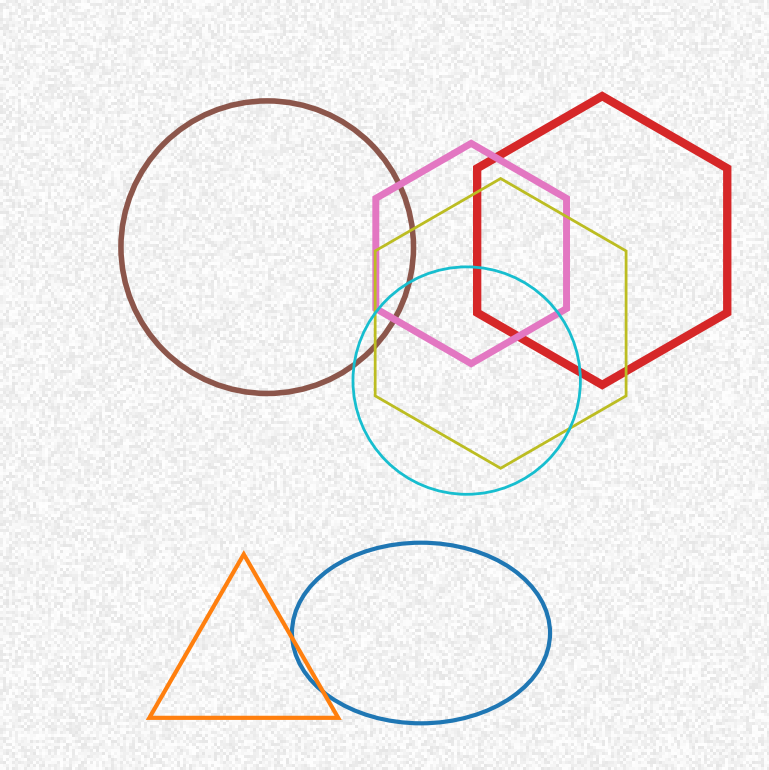[{"shape": "oval", "thickness": 1.5, "radius": 0.84, "center": [0.547, 0.178]}, {"shape": "triangle", "thickness": 1.5, "radius": 0.71, "center": [0.317, 0.139]}, {"shape": "hexagon", "thickness": 3, "radius": 0.94, "center": [0.782, 0.688]}, {"shape": "circle", "thickness": 2, "radius": 0.95, "center": [0.347, 0.679]}, {"shape": "hexagon", "thickness": 2.5, "radius": 0.72, "center": [0.612, 0.671]}, {"shape": "hexagon", "thickness": 1, "radius": 0.94, "center": [0.65, 0.58]}, {"shape": "circle", "thickness": 1, "radius": 0.74, "center": [0.606, 0.506]}]